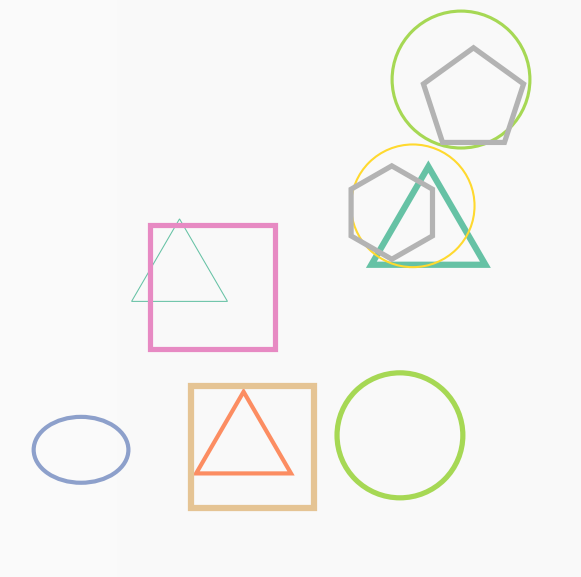[{"shape": "triangle", "thickness": 0.5, "radius": 0.48, "center": [0.309, 0.525]}, {"shape": "triangle", "thickness": 3, "radius": 0.57, "center": [0.737, 0.597]}, {"shape": "triangle", "thickness": 2, "radius": 0.47, "center": [0.419, 0.226]}, {"shape": "oval", "thickness": 2, "radius": 0.41, "center": [0.139, 0.22]}, {"shape": "square", "thickness": 2.5, "radius": 0.54, "center": [0.365, 0.502]}, {"shape": "circle", "thickness": 1.5, "radius": 0.59, "center": [0.793, 0.861]}, {"shape": "circle", "thickness": 2.5, "radius": 0.54, "center": [0.688, 0.245]}, {"shape": "circle", "thickness": 1, "radius": 0.53, "center": [0.71, 0.643]}, {"shape": "square", "thickness": 3, "radius": 0.53, "center": [0.434, 0.226]}, {"shape": "hexagon", "thickness": 2.5, "radius": 0.4, "center": [0.674, 0.631]}, {"shape": "pentagon", "thickness": 2.5, "radius": 0.45, "center": [0.815, 0.826]}]